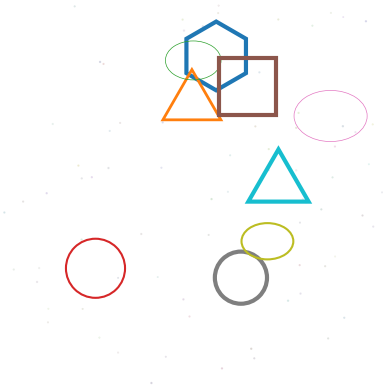[{"shape": "hexagon", "thickness": 3, "radius": 0.45, "center": [0.562, 0.855]}, {"shape": "triangle", "thickness": 2, "radius": 0.43, "center": [0.498, 0.732]}, {"shape": "oval", "thickness": 0.5, "radius": 0.36, "center": [0.502, 0.843]}, {"shape": "circle", "thickness": 1.5, "radius": 0.38, "center": [0.248, 0.303]}, {"shape": "square", "thickness": 3, "radius": 0.37, "center": [0.643, 0.776]}, {"shape": "oval", "thickness": 0.5, "radius": 0.47, "center": [0.859, 0.699]}, {"shape": "circle", "thickness": 3, "radius": 0.34, "center": [0.626, 0.279]}, {"shape": "oval", "thickness": 1.5, "radius": 0.34, "center": [0.695, 0.373]}, {"shape": "triangle", "thickness": 3, "radius": 0.45, "center": [0.723, 0.522]}]